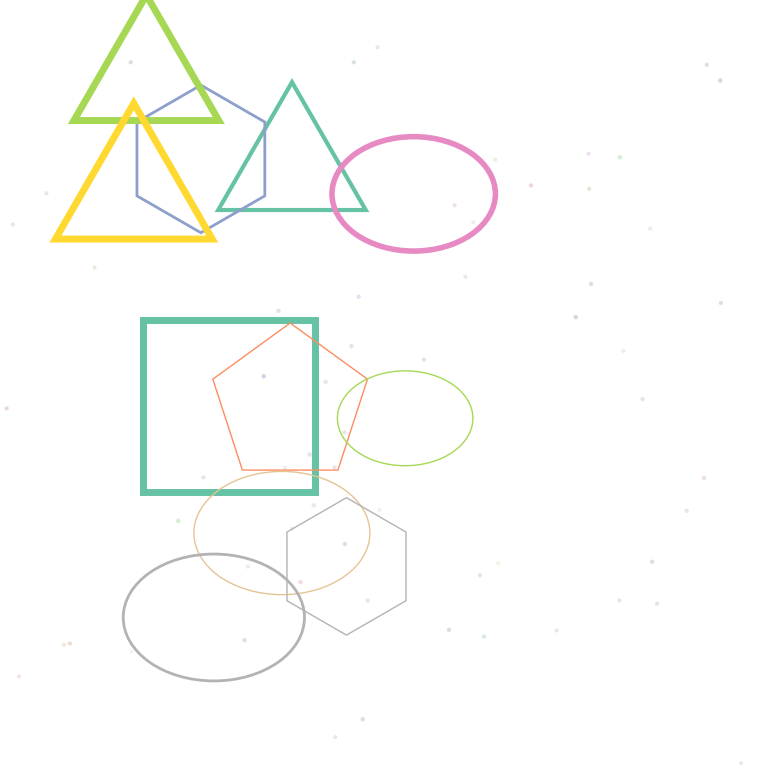[{"shape": "triangle", "thickness": 1.5, "radius": 0.55, "center": [0.379, 0.783]}, {"shape": "square", "thickness": 2.5, "radius": 0.56, "center": [0.297, 0.473]}, {"shape": "pentagon", "thickness": 0.5, "radius": 0.53, "center": [0.377, 0.475]}, {"shape": "hexagon", "thickness": 1, "radius": 0.48, "center": [0.261, 0.794]}, {"shape": "oval", "thickness": 2, "radius": 0.53, "center": [0.537, 0.748]}, {"shape": "triangle", "thickness": 2.5, "radius": 0.54, "center": [0.19, 0.898]}, {"shape": "oval", "thickness": 0.5, "radius": 0.44, "center": [0.526, 0.457]}, {"shape": "triangle", "thickness": 2.5, "radius": 0.59, "center": [0.174, 0.748]}, {"shape": "oval", "thickness": 0.5, "radius": 0.57, "center": [0.366, 0.308]}, {"shape": "oval", "thickness": 1, "radius": 0.59, "center": [0.278, 0.198]}, {"shape": "hexagon", "thickness": 0.5, "radius": 0.45, "center": [0.45, 0.264]}]